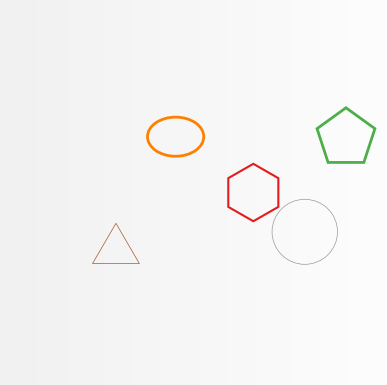[{"shape": "hexagon", "thickness": 1.5, "radius": 0.37, "center": [0.654, 0.5]}, {"shape": "pentagon", "thickness": 2, "radius": 0.39, "center": [0.893, 0.642]}, {"shape": "oval", "thickness": 2, "radius": 0.36, "center": [0.453, 0.645]}, {"shape": "triangle", "thickness": 0.5, "radius": 0.35, "center": [0.299, 0.35]}, {"shape": "circle", "thickness": 0.5, "radius": 0.42, "center": [0.787, 0.398]}]